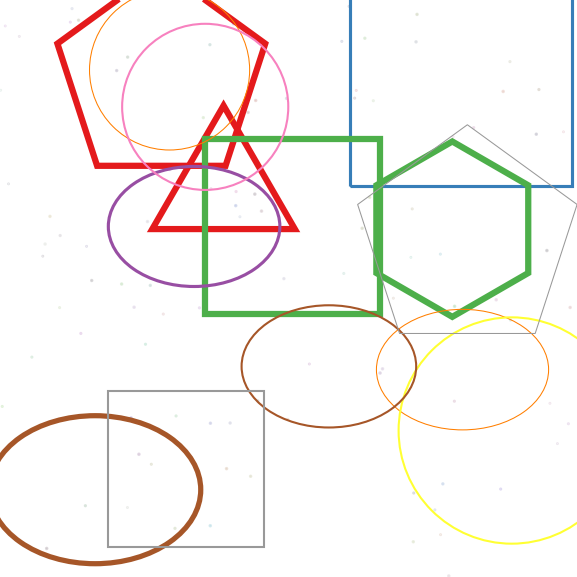[{"shape": "triangle", "thickness": 3, "radius": 0.71, "center": [0.387, 0.674]}, {"shape": "pentagon", "thickness": 3, "radius": 0.95, "center": [0.279, 0.865]}, {"shape": "square", "thickness": 1.5, "radius": 0.96, "center": [0.798, 0.869]}, {"shape": "square", "thickness": 3, "radius": 0.76, "center": [0.507, 0.607]}, {"shape": "hexagon", "thickness": 3, "radius": 0.76, "center": [0.783, 0.602]}, {"shape": "oval", "thickness": 1.5, "radius": 0.74, "center": [0.336, 0.607]}, {"shape": "oval", "thickness": 0.5, "radius": 0.75, "center": [0.801, 0.359]}, {"shape": "circle", "thickness": 0.5, "radius": 0.69, "center": [0.294, 0.878]}, {"shape": "circle", "thickness": 1, "radius": 0.98, "center": [0.886, 0.254]}, {"shape": "oval", "thickness": 2.5, "radius": 0.92, "center": [0.165, 0.151]}, {"shape": "oval", "thickness": 1, "radius": 0.76, "center": [0.57, 0.365]}, {"shape": "circle", "thickness": 1, "radius": 0.72, "center": [0.355, 0.814]}, {"shape": "pentagon", "thickness": 0.5, "radius": 1.0, "center": [0.809, 0.583]}, {"shape": "square", "thickness": 1, "radius": 0.68, "center": [0.323, 0.187]}]